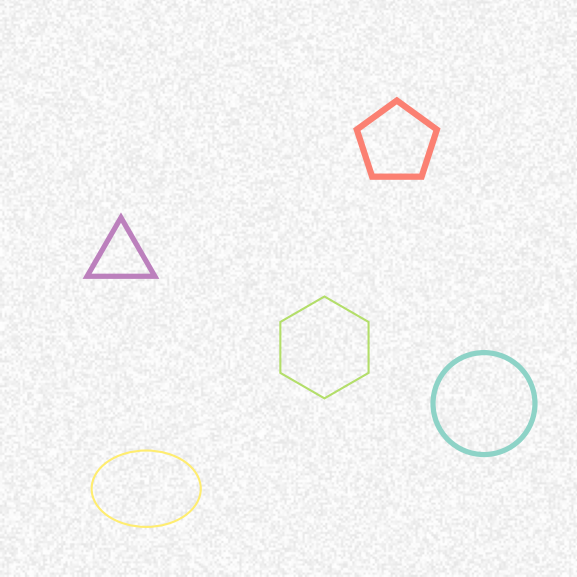[{"shape": "circle", "thickness": 2.5, "radius": 0.44, "center": [0.838, 0.3]}, {"shape": "pentagon", "thickness": 3, "radius": 0.36, "center": [0.687, 0.752]}, {"shape": "hexagon", "thickness": 1, "radius": 0.44, "center": [0.562, 0.398]}, {"shape": "triangle", "thickness": 2.5, "radius": 0.34, "center": [0.209, 0.555]}, {"shape": "oval", "thickness": 1, "radius": 0.47, "center": [0.253, 0.153]}]